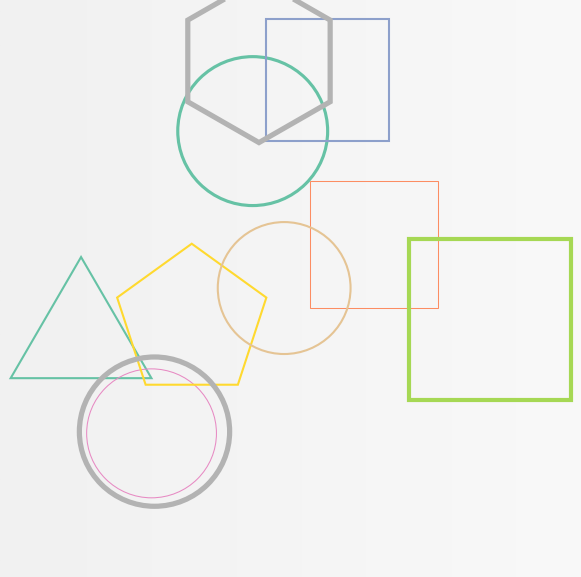[{"shape": "triangle", "thickness": 1, "radius": 0.7, "center": [0.139, 0.414]}, {"shape": "circle", "thickness": 1.5, "radius": 0.64, "center": [0.435, 0.772]}, {"shape": "square", "thickness": 0.5, "radius": 0.55, "center": [0.643, 0.576]}, {"shape": "square", "thickness": 1, "radius": 0.53, "center": [0.563, 0.861]}, {"shape": "circle", "thickness": 0.5, "radius": 0.56, "center": [0.261, 0.249]}, {"shape": "square", "thickness": 2, "radius": 0.7, "center": [0.843, 0.446]}, {"shape": "pentagon", "thickness": 1, "radius": 0.67, "center": [0.33, 0.442]}, {"shape": "circle", "thickness": 1, "radius": 0.57, "center": [0.489, 0.5]}, {"shape": "hexagon", "thickness": 2.5, "radius": 0.71, "center": [0.446, 0.894]}, {"shape": "circle", "thickness": 2.5, "radius": 0.65, "center": [0.266, 0.252]}]